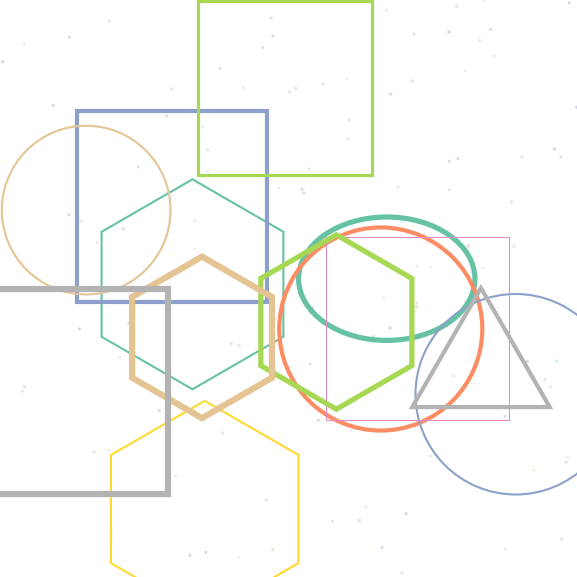[{"shape": "hexagon", "thickness": 1, "radius": 0.91, "center": [0.333, 0.507]}, {"shape": "oval", "thickness": 2.5, "radius": 0.76, "center": [0.67, 0.517]}, {"shape": "circle", "thickness": 2, "radius": 0.88, "center": [0.659, 0.429]}, {"shape": "square", "thickness": 2, "radius": 0.82, "center": [0.298, 0.642]}, {"shape": "circle", "thickness": 1, "radius": 0.87, "center": [0.893, 0.316]}, {"shape": "square", "thickness": 0.5, "radius": 0.79, "center": [0.723, 0.43]}, {"shape": "hexagon", "thickness": 2.5, "radius": 0.75, "center": [0.582, 0.442]}, {"shape": "square", "thickness": 1.5, "radius": 0.75, "center": [0.494, 0.847]}, {"shape": "hexagon", "thickness": 1, "radius": 0.94, "center": [0.354, 0.118]}, {"shape": "hexagon", "thickness": 3, "radius": 0.7, "center": [0.35, 0.415]}, {"shape": "circle", "thickness": 1, "radius": 0.73, "center": [0.149, 0.635]}, {"shape": "square", "thickness": 3, "radius": 0.89, "center": [0.113, 0.321]}, {"shape": "triangle", "thickness": 2, "radius": 0.69, "center": [0.833, 0.363]}]